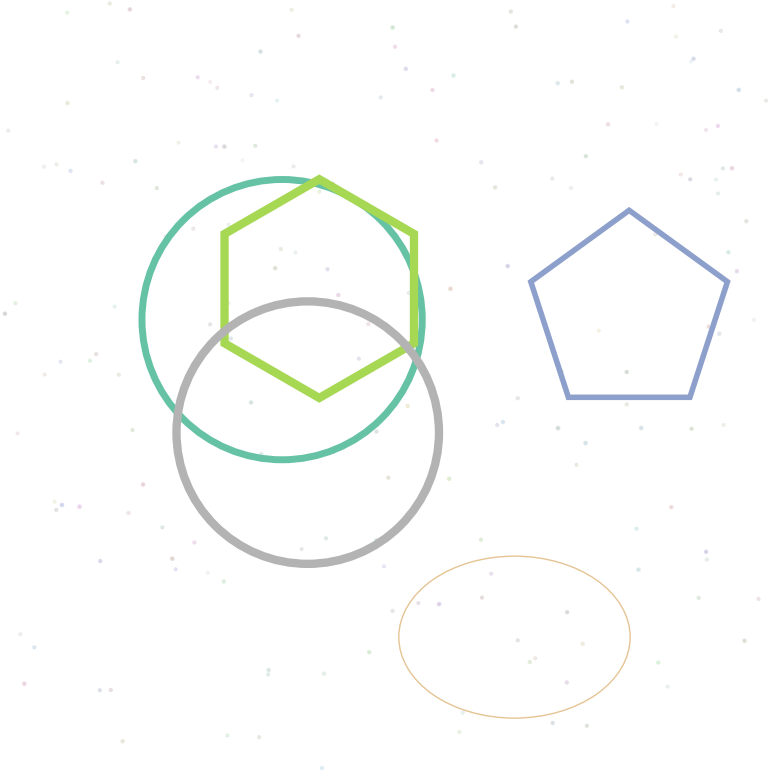[{"shape": "circle", "thickness": 2.5, "radius": 0.91, "center": [0.366, 0.585]}, {"shape": "pentagon", "thickness": 2, "radius": 0.67, "center": [0.817, 0.593]}, {"shape": "hexagon", "thickness": 3, "radius": 0.71, "center": [0.415, 0.625]}, {"shape": "oval", "thickness": 0.5, "radius": 0.75, "center": [0.668, 0.173]}, {"shape": "circle", "thickness": 3, "radius": 0.85, "center": [0.4, 0.438]}]